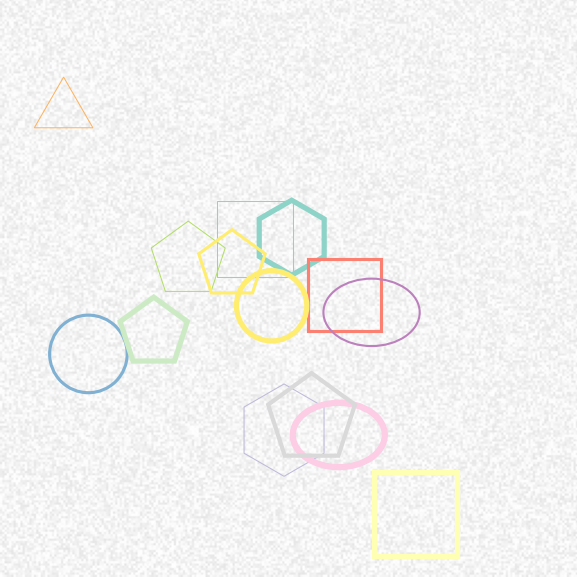[{"shape": "square", "thickness": 0.5, "radius": 0.33, "center": [0.441, 0.585]}, {"shape": "hexagon", "thickness": 2.5, "radius": 0.32, "center": [0.505, 0.588]}, {"shape": "square", "thickness": 2.5, "radius": 0.36, "center": [0.72, 0.109]}, {"shape": "hexagon", "thickness": 0.5, "radius": 0.4, "center": [0.492, 0.254]}, {"shape": "square", "thickness": 1.5, "radius": 0.32, "center": [0.597, 0.488]}, {"shape": "circle", "thickness": 1.5, "radius": 0.34, "center": [0.153, 0.386]}, {"shape": "triangle", "thickness": 0.5, "radius": 0.29, "center": [0.11, 0.807]}, {"shape": "pentagon", "thickness": 0.5, "radius": 0.34, "center": [0.326, 0.549]}, {"shape": "oval", "thickness": 3, "radius": 0.4, "center": [0.587, 0.246]}, {"shape": "pentagon", "thickness": 2, "radius": 0.4, "center": [0.539, 0.274]}, {"shape": "oval", "thickness": 1, "radius": 0.42, "center": [0.643, 0.458]}, {"shape": "pentagon", "thickness": 2.5, "radius": 0.31, "center": [0.266, 0.423]}, {"shape": "circle", "thickness": 2.5, "radius": 0.3, "center": [0.47, 0.47]}, {"shape": "pentagon", "thickness": 1.5, "radius": 0.3, "center": [0.402, 0.541]}]